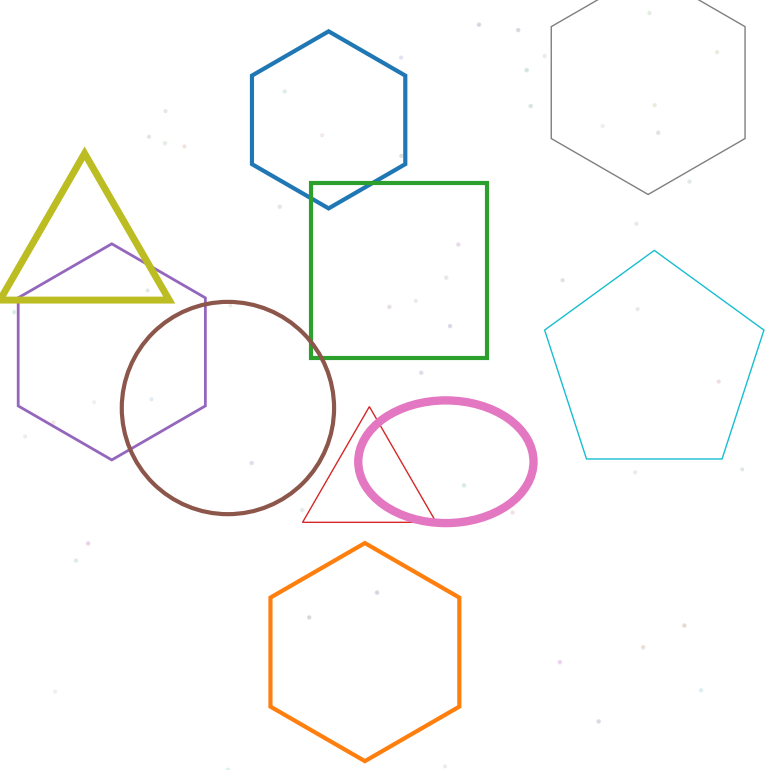[{"shape": "hexagon", "thickness": 1.5, "radius": 0.57, "center": [0.427, 0.844]}, {"shape": "hexagon", "thickness": 1.5, "radius": 0.71, "center": [0.474, 0.153]}, {"shape": "square", "thickness": 1.5, "radius": 0.57, "center": [0.518, 0.648]}, {"shape": "triangle", "thickness": 0.5, "radius": 0.5, "center": [0.48, 0.372]}, {"shape": "hexagon", "thickness": 1, "radius": 0.7, "center": [0.145, 0.543]}, {"shape": "circle", "thickness": 1.5, "radius": 0.69, "center": [0.296, 0.47]}, {"shape": "oval", "thickness": 3, "radius": 0.57, "center": [0.579, 0.4]}, {"shape": "hexagon", "thickness": 0.5, "radius": 0.73, "center": [0.842, 0.893]}, {"shape": "triangle", "thickness": 2.5, "radius": 0.63, "center": [0.11, 0.674]}, {"shape": "pentagon", "thickness": 0.5, "radius": 0.75, "center": [0.85, 0.525]}]